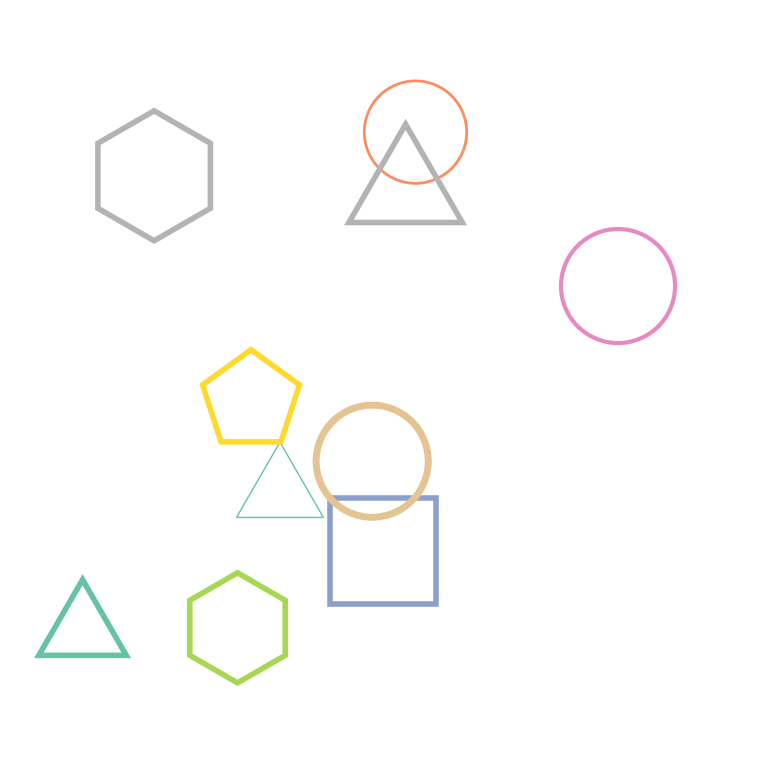[{"shape": "triangle", "thickness": 0.5, "radius": 0.33, "center": [0.364, 0.361]}, {"shape": "triangle", "thickness": 2, "radius": 0.33, "center": [0.107, 0.182]}, {"shape": "circle", "thickness": 1, "radius": 0.33, "center": [0.54, 0.828]}, {"shape": "square", "thickness": 2, "radius": 0.34, "center": [0.498, 0.284]}, {"shape": "circle", "thickness": 1.5, "radius": 0.37, "center": [0.803, 0.629]}, {"shape": "hexagon", "thickness": 2, "radius": 0.36, "center": [0.308, 0.185]}, {"shape": "pentagon", "thickness": 2, "radius": 0.33, "center": [0.326, 0.48]}, {"shape": "circle", "thickness": 2.5, "radius": 0.36, "center": [0.483, 0.401]}, {"shape": "triangle", "thickness": 2, "radius": 0.43, "center": [0.527, 0.754]}, {"shape": "hexagon", "thickness": 2, "radius": 0.42, "center": [0.2, 0.772]}]